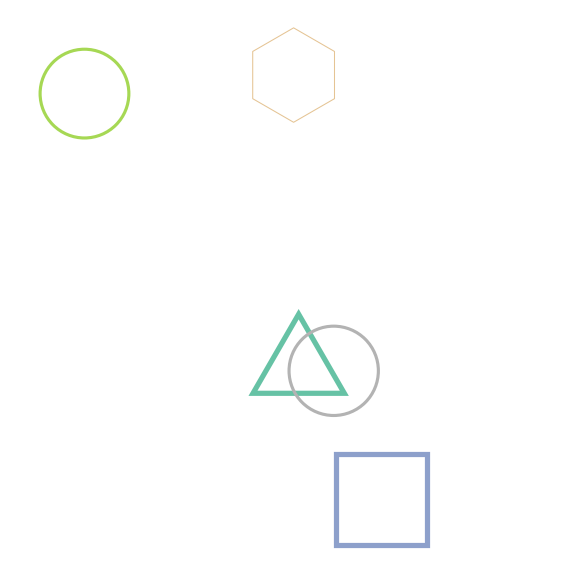[{"shape": "triangle", "thickness": 2.5, "radius": 0.46, "center": [0.517, 0.364]}, {"shape": "square", "thickness": 2.5, "radius": 0.39, "center": [0.661, 0.135]}, {"shape": "circle", "thickness": 1.5, "radius": 0.38, "center": [0.146, 0.837]}, {"shape": "hexagon", "thickness": 0.5, "radius": 0.41, "center": [0.508, 0.869]}, {"shape": "circle", "thickness": 1.5, "radius": 0.39, "center": [0.578, 0.357]}]